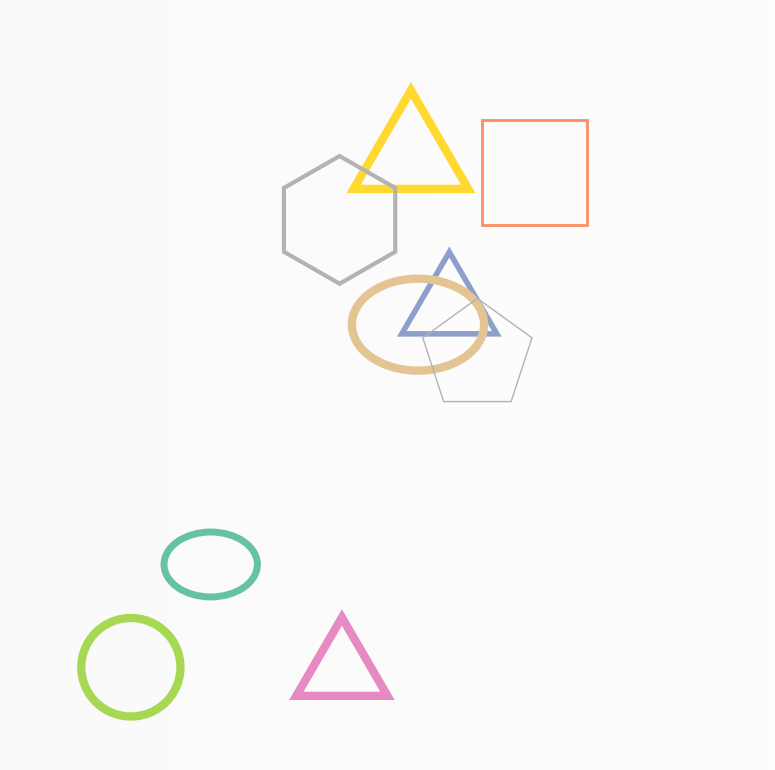[{"shape": "oval", "thickness": 2.5, "radius": 0.3, "center": [0.272, 0.267]}, {"shape": "square", "thickness": 1, "radius": 0.34, "center": [0.69, 0.776]}, {"shape": "triangle", "thickness": 2, "radius": 0.35, "center": [0.58, 0.602]}, {"shape": "triangle", "thickness": 3, "radius": 0.34, "center": [0.441, 0.13]}, {"shape": "circle", "thickness": 3, "radius": 0.32, "center": [0.169, 0.133]}, {"shape": "triangle", "thickness": 3, "radius": 0.43, "center": [0.53, 0.797]}, {"shape": "oval", "thickness": 3, "radius": 0.43, "center": [0.539, 0.578]}, {"shape": "hexagon", "thickness": 1.5, "radius": 0.41, "center": [0.438, 0.714]}, {"shape": "pentagon", "thickness": 0.5, "radius": 0.37, "center": [0.616, 0.538]}]